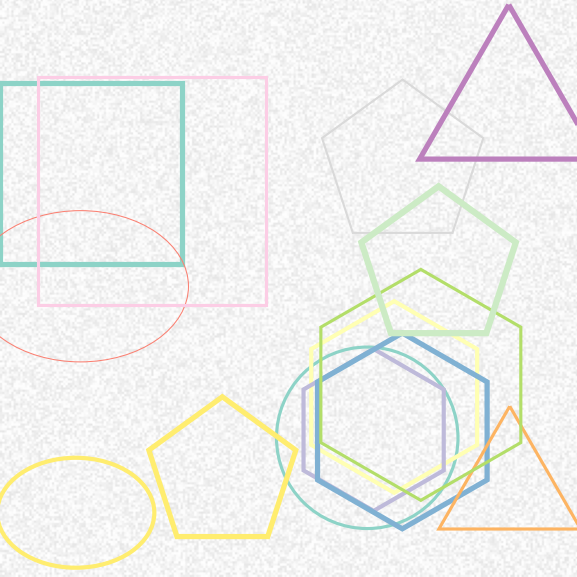[{"shape": "square", "thickness": 2.5, "radius": 0.78, "center": [0.158, 0.699]}, {"shape": "circle", "thickness": 1.5, "radius": 0.79, "center": [0.636, 0.241]}, {"shape": "hexagon", "thickness": 2, "radius": 0.83, "center": [0.683, 0.312]}, {"shape": "hexagon", "thickness": 2, "radius": 0.7, "center": [0.647, 0.255]}, {"shape": "oval", "thickness": 0.5, "radius": 0.94, "center": [0.139, 0.503]}, {"shape": "hexagon", "thickness": 2.5, "radius": 0.85, "center": [0.697, 0.253]}, {"shape": "triangle", "thickness": 1.5, "radius": 0.71, "center": [0.883, 0.154]}, {"shape": "hexagon", "thickness": 1.5, "radius": 1.0, "center": [0.729, 0.333]}, {"shape": "square", "thickness": 1.5, "radius": 0.99, "center": [0.263, 0.669]}, {"shape": "pentagon", "thickness": 1, "radius": 0.73, "center": [0.697, 0.715]}, {"shape": "triangle", "thickness": 2.5, "radius": 0.89, "center": [0.881, 0.813]}, {"shape": "pentagon", "thickness": 3, "radius": 0.7, "center": [0.759, 0.536]}, {"shape": "pentagon", "thickness": 2.5, "radius": 0.67, "center": [0.385, 0.178]}, {"shape": "oval", "thickness": 2, "radius": 0.68, "center": [0.131, 0.111]}]